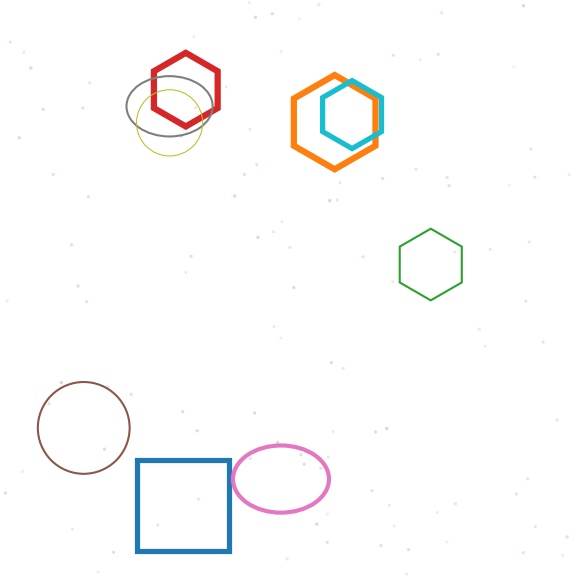[{"shape": "square", "thickness": 2.5, "radius": 0.4, "center": [0.317, 0.124]}, {"shape": "hexagon", "thickness": 3, "radius": 0.41, "center": [0.58, 0.788]}, {"shape": "hexagon", "thickness": 1, "radius": 0.31, "center": [0.746, 0.541]}, {"shape": "hexagon", "thickness": 3, "radius": 0.32, "center": [0.322, 0.844]}, {"shape": "circle", "thickness": 1, "radius": 0.4, "center": [0.145, 0.258]}, {"shape": "oval", "thickness": 2, "radius": 0.42, "center": [0.487, 0.17]}, {"shape": "oval", "thickness": 1, "radius": 0.37, "center": [0.294, 0.815]}, {"shape": "circle", "thickness": 0.5, "radius": 0.29, "center": [0.294, 0.786]}, {"shape": "hexagon", "thickness": 2.5, "radius": 0.29, "center": [0.61, 0.801]}]